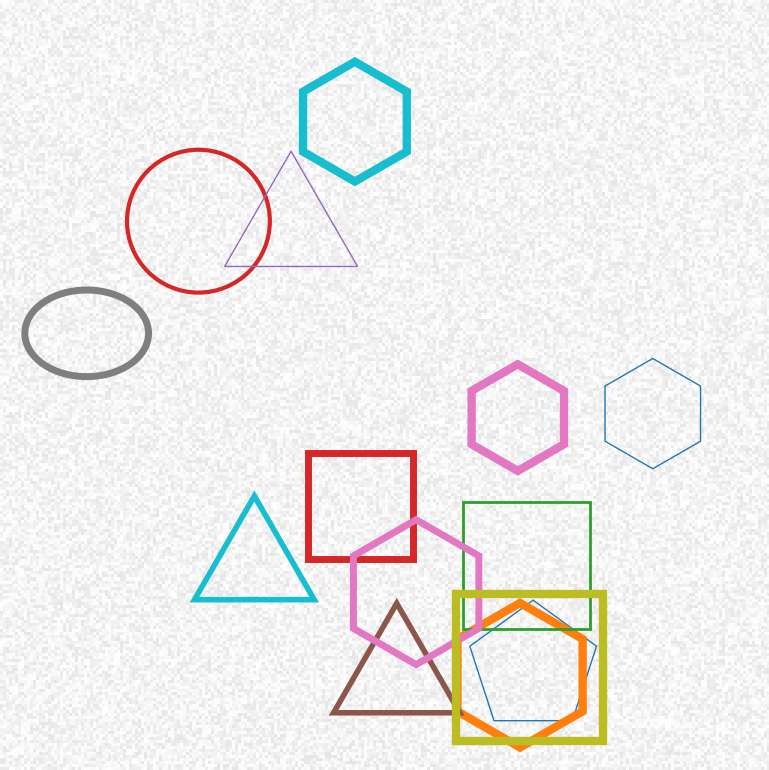[{"shape": "hexagon", "thickness": 0.5, "radius": 0.36, "center": [0.848, 0.463]}, {"shape": "pentagon", "thickness": 0.5, "radius": 0.43, "center": [0.692, 0.134]}, {"shape": "hexagon", "thickness": 3, "radius": 0.47, "center": [0.675, 0.123]}, {"shape": "square", "thickness": 1, "radius": 0.41, "center": [0.684, 0.266]}, {"shape": "circle", "thickness": 1.5, "radius": 0.46, "center": [0.258, 0.713]}, {"shape": "square", "thickness": 2.5, "radius": 0.34, "center": [0.468, 0.343]}, {"shape": "triangle", "thickness": 0.5, "radius": 0.5, "center": [0.378, 0.704]}, {"shape": "triangle", "thickness": 2, "radius": 0.47, "center": [0.515, 0.122]}, {"shape": "hexagon", "thickness": 3, "radius": 0.35, "center": [0.672, 0.458]}, {"shape": "hexagon", "thickness": 2.5, "radius": 0.47, "center": [0.54, 0.231]}, {"shape": "oval", "thickness": 2.5, "radius": 0.4, "center": [0.113, 0.567]}, {"shape": "square", "thickness": 3, "radius": 0.48, "center": [0.688, 0.134]}, {"shape": "hexagon", "thickness": 3, "radius": 0.39, "center": [0.461, 0.842]}, {"shape": "triangle", "thickness": 2, "radius": 0.45, "center": [0.33, 0.266]}]